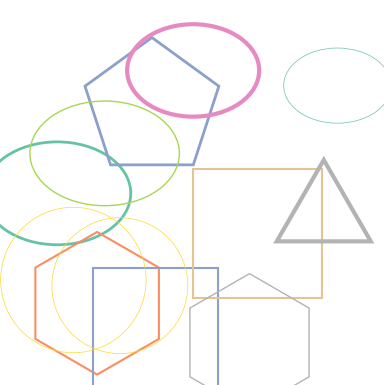[{"shape": "oval", "thickness": 0.5, "radius": 0.7, "center": [0.876, 0.778]}, {"shape": "oval", "thickness": 2, "radius": 0.95, "center": [0.149, 0.498]}, {"shape": "hexagon", "thickness": 1.5, "radius": 0.93, "center": [0.252, 0.212]}, {"shape": "square", "thickness": 1.5, "radius": 0.81, "center": [0.404, 0.143]}, {"shape": "pentagon", "thickness": 2, "radius": 0.91, "center": [0.395, 0.72]}, {"shape": "oval", "thickness": 3, "radius": 0.86, "center": [0.502, 0.817]}, {"shape": "oval", "thickness": 1, "radius": 0.97, "center": [0.272, 0.602]}, {"shape": "circle", "thickness": 0.5, "radius": 0.94, "center": [0.191, 0.273]}, {"shape": "circle", "thickness": 0.5, "radius": 0.88, "center": [0.311, 0.258]}, {"shape": "square", "thickness": 1.5, "radius": 0.84, "center": [0.669, 0.394]}, {"shape": "triangle", "thickness": 3, "radius": 0.71, "center": [0.841, 0.444]}, {"shape": "hexagon", "thickness": 1, "radius": 0.89, "center": [0.648, 0.111]}]